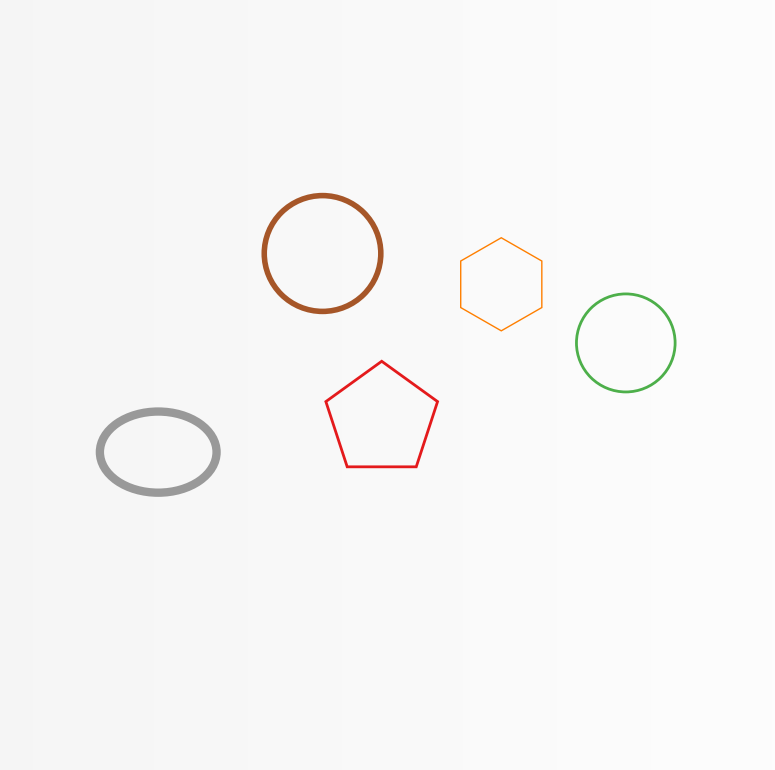[{"shape": "pentagon", "thickness": 1, "radius": 0.38, "center": [0.493, 0.455]}, {"shape": "circle", "thickness": 1, "radius": 0.32, "center": [0.807, 0.555]}, {"shape": "hexagon", "thickness": 0.5, "radius": 0.3, "center": [0.647, 0.631]}, {"shape": "circle", "thickness": 2, "radius": 0.38, "center": [0.416, 0.671]}, {"shape": "oval", "thickness": 3, "radius": 0.38, "center": [0.204, 0.413]}]